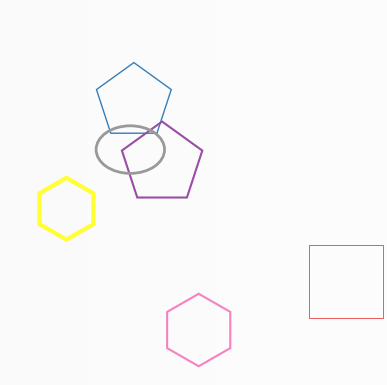[{"shape": "square", "thickness": 0.5, "radius": 0.48, "center": [0.892, 0.269]}, {"shape": "pentagon", "thickness": 1, "radius": 0.51, "center": [0.345, 0.736]}, {"shape": "pentagon", "thickness": 1.5, "radius": 0.55, "center": [0.418, 0.575]}, {"shape": "hexagon", "thickness": 3, "radius": 0.4, "center": [0.171, 0.458]}, {"shape": "hexagon", "thickness": 1.5, "radius": 0.47, "center": [0.513, 0.143]}, {"shape": "oval", "thickness": 2, "radius": 0.44, "center": [0.336, 0.611]}]